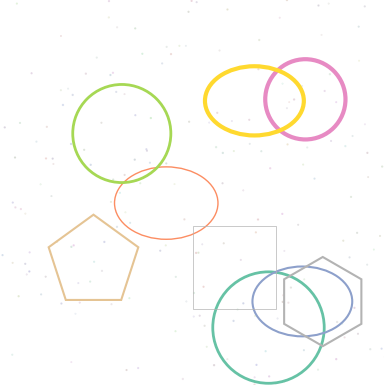[{"shape": "circle", "thickness": 2, "radius": 0.72, "center": [0.697, 0.149]}, {"shape": "oval", "thickness": 1, "radius": 0.67, "center": [0.432, 0.473]}, {"shape": "oval", "thickness": 1.5, "radius": 0.65, "center": [0.785, 0.217]}, {"shape": "circle", "thickness": 3, "radius": 0.52, "center": [0.793, 0.742]}, {"shape": "circle", "thickness": 2, "radius": 0.64, "center": [0.316, 0.653]}, {"shape": "oval", "thickness": 3, "radius": 0.64, "center": [0.661, 0.738]}, {"shape": "pentagon", "thickness": 1.5, "radius": 0.61, "center": [0.243, 0.32]}, {"shape": "square", "thickness": 0.5, "radius": 0.54, "center": [0.609, 0.305]}, {"shape": "hexagon", "thickness": 1.5, "radius": 0.58, "center": [0.838, 0.217]}]